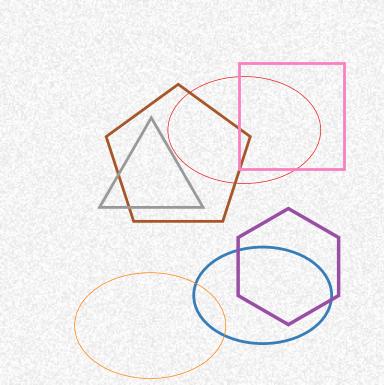[{"shape": "oval", "thickness": 0.5, "radius": 0.99, "center": [0.635, 0.662]}, {"shape": "oval", "thickness": 2, "radius": 0.9, "center": [0.682, 0.233]}, {"shape": "hexagon", "thickness": 2.5, "radius": 0.75, "center": [0.749, 0.308]}, {"shape": "oval", "thickness": 0.5, "radius": 0.98, "center": [0.39, 0.154]}, {"shape": "pentagon", "thickness": 2, "radius": 0.98, "center": [0.463, 0.584]}, {"shape": "square", "thickness": 2, "radius": 0.69, "center": [0.758, 0.699]}, {"shape": "triangle", "thickness": 2, "radius": 0.78, "center": [0.393, 0.539]}]